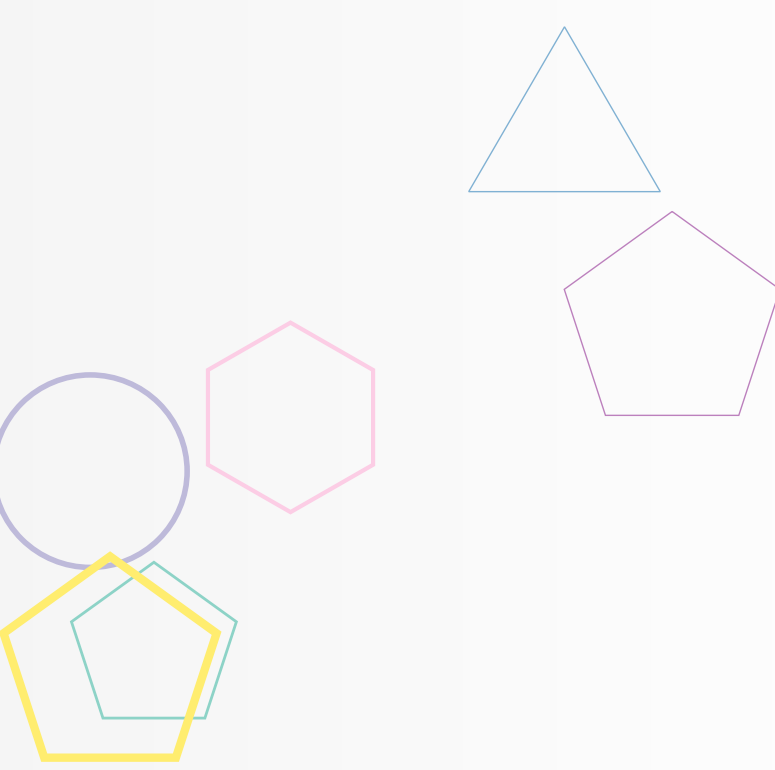[{"shape": "pentagon", "thickness": 1, "radius": 0.56, "center": [0.199, 0.158]}, {"shape": "circle", "thickness": 2, "radius": 0.62, "center": [0.116, 0.388]}, {"shape": "triangle", "thickness": 0.5, "radius": 0.71, "center": [0.728, 0.822]}, {"shape": "hexagon", "thickness": 1.5, "radius": 0.62, "center": [0.375, 0.458]}, {"shape": "pentagon", "thickness": 0.5, "radius": 0.73, "center": [0.867, 0.579]}, {"shape": "pentagon", "thickness": 3, "radius": 0.72, "center": [0.142, 0.133]}]